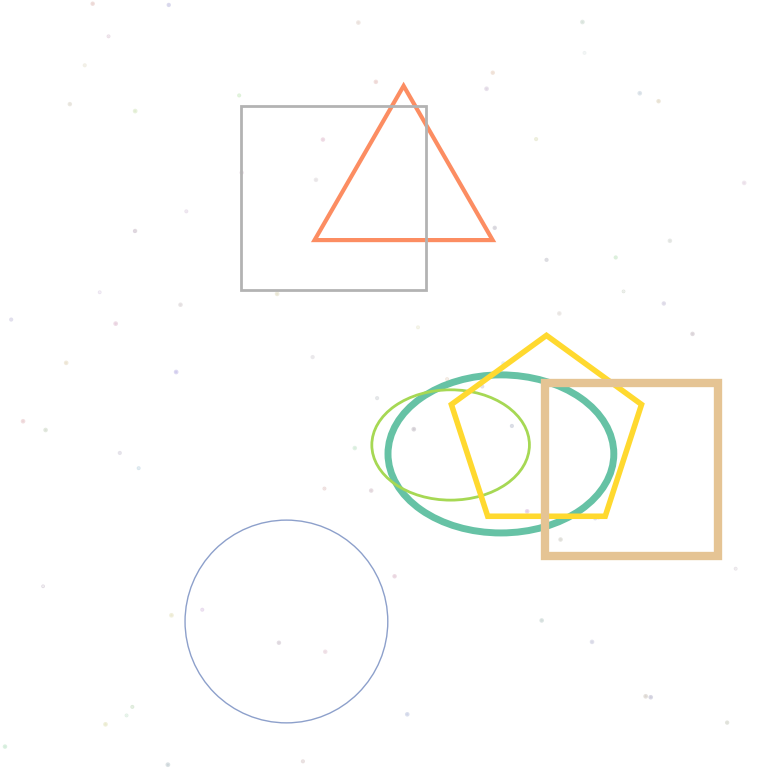[{"shape": "oval", "thickness": 2.5, "radius": 0.73, "center": [0.651, 0.411]}, {"shape": "triangle", "thickness": 1.5, "radius": 0.67, "center": [0.524, 0.755]}, {"shape": "circle", "thickness": 0.5, "radius": 0.66, "center": [0.372, 0.193]}, {"shape": "oval", "thickness": 1, "radius": 0.51, "center": [0.585, 0.422]}, {"shape": "pentagon", "thickness": 2, "radius": 0.65, "center": [0.71, 0.435]}, {"shape": "square", "thickness": 3, "radius": 0.56, "center": [0.821, 0.39]}, {"shape": "square", "thickness": 1, "radius": 0.6, "center": [0.433, 0.743]}]